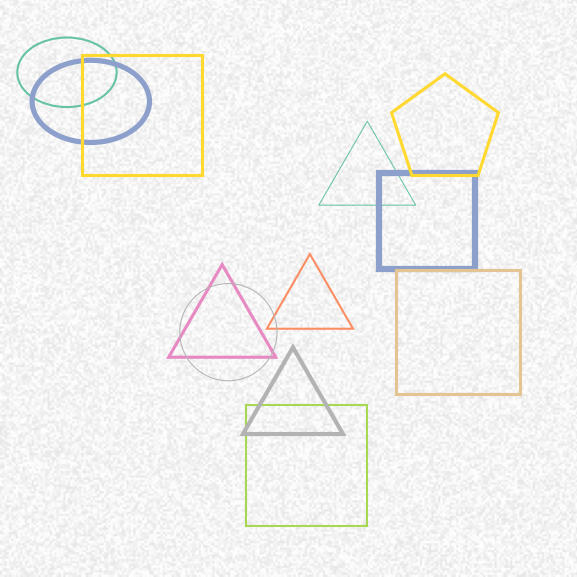[{"shape": "triangle", "thickness": 0.5, "radius": 0.48, "center": [0.636, 0.692]}, {"shape": "oval", "thickness": 1, "radius": 0.43, "center": [0.116, 0.874]}, {"shape": "triangle", "thickness": 1, "radius": 0.43, "center": [0.537, 0.473]}, {"shape": "square", "thickness": 3, "radius": 0.42, "center": [0.739, 0.617]}, {"shape": "oval", "thickness": 2.5, "radius": 0.51, "center": [0.157, 0.824]}, {"shape": "triangle", "thickness": 1.5, "radius": 0.53, "center": [0.385, 0.434]}, {"shape": "square", "thickness": 1, "radius": 0.52, "center": [0.53, 0.193]}, {"shape": "pentagon", "thickness": 1.5, "radius": 0.49, "center": [0.771, 0.774]}, {"shape": "square", "thickness": 1.5, "radius": 0.52, "center": [0.246, 0.8]}, {"shape": "square", "thickness": 1.5, "radius": 0.54, "center": [0.793, 0.424]}, {"shape": "circle", "thickness": 0.5, "radius": 0.42, "center": [0.395, 0.424]}, {"shape": "triangle", "thickness": 2, "radius": 0.5, "center": [0.507, 0.298]}]